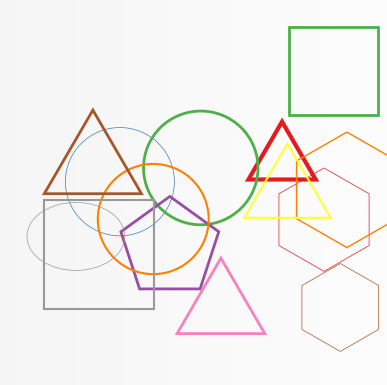[{"shape": "hexagon", "thickness": 0.5, "radius": 0.67, "center": [0.836, 0.429]}, {"shape": "triangle", "thickness": 3, "radius": 0.5, "center": [0.728, 0.584]}, {"shape": "circle", "thickness": 0.5, "radius": 0.7, "center": [0.309, 0.528]}, {"shape": "circle", "thickness": 2, "radius": 0.74, "center": [0.518, 0.564]}, {"shape": "square", "thickness": 2, "radius": 0.57, "center": [0.86, 0.815]}, {"shape": "pentagon", "thickness": 2, "radius": 0.66, "center": [0.438, 0.357]}, {"shape": "hexagon", "thickness": 1, "radius": 0.75, "center": [0.895, 0.507]}, {"shape": "circle", "thickness": 1.5, "radius": 0.72, "center": [0.395, 0.431]}, {"shape": "triangle", "thickness": 1.5, "radius": 0.64, "center": [0.742, 0.499]}, {"shape": "hexagon", "thickness": 0.5, "radius": 0.57, "center": [0.878, 0.201]}, {"shape": "triangle", "thickness": 2, "radius": 0.72, "center": [0.24, 0.569]}, {"shape": "triangle", "thickness": 2, "radius": 0.65, "center": [0.57, 0.199]}, {"shape": "oval", "thickness": 0.5, "radius": 0.63, "center": [0.196, 0.386]}, {"shape": "square", "thickness": 1.5, "radius": 0.71, "center": [0.256, 0.339]}]